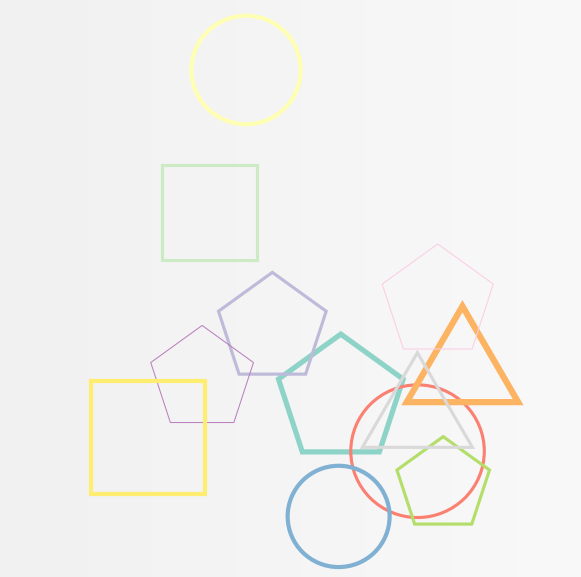[{"shape": "pentagon", "thickness": 2.5, "radius": 0.56, "center": [0.586, 0.308]}, {"shape": "circle", "thickness": 2, "radius": 0.47, "center": [0.423, 0.878]}, {"shape": "pentagon", "thickness": 1.5, "radius": 0.49, "center": [0.469, 0.43]}, {"shape": "circle", "thickness": 1.5, "radius": 0.57, "center": [0.718, 0.218]}, {"shape": "circle", "thickness": 2, "radius": 0.44, "center": [0.583, 0.105]}, {"shape": "triangle", "thickness": 3, "radius": 0.55, "center": [0.796, 0.358]}, {"shape": "pentagon", "thickness": 1.5, "radius": 0.42, "center": [0.763, 0.159]}, {"shape": "pentagon", "thickness": 0.5, "radius": 0.5, "center": [0.753, 0.476]}, {"shape": "triangle", "thickness": 1.5, "radius": 0.55, "center": [0.718, 0.279]}, {"shape": "pentagon", "thickness": 0.5, "radius": 0.46, "center": [0.348, 0.343]}, {"shape": "square", "thickness": 1.5, "radius": 0.41, "center": [0.36, 0.631]}, {"shape": "square", "thickness": 2, "radius": 0.49, "center": [0.254, 0.242]}]